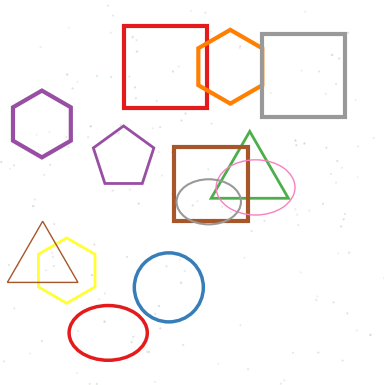[{"shape": "square", "thickness": 3, "radius": 0.54, "center": [0.431, 0.826]}, {"shape": "oval", "thickness": 2.5, "radius": 0.51, "center": [0.281, 0.135]}, {"shape": "circle", "thickness": 2.5, "radius": 0.45, "center": [0.439, 0.254]}, {"shape": "triangle", "thickness": 2, "radius": 0.58, "center": [0.649, 0.543]}, {"shape": "hexagon", "thickness": 3, "radius": 0.43, "center": [0.109, 0.678]}, {"shape": "pentagon", "thickness": 2, "radius": 0.41, "center": [0.321, 0.59]}, {"shape": "hexagon", "thickness": 3, "radius": 0.48, "center": [0.598, 0.827]}, {"shape": "hexagon", "thickness": 2, "radius": 0.42, "center": [0.173, 0.297]}, {"shape": "square", "thickness": 3, "radius": 0.48, "center": [0.549, 0.522]}, {"shape": "triangle", "thickness": 1, "radius": 0.53, "center": [0.111, 0.319]}, {"shape": "oval", "thickness": 1, "radius": 0.51, "center": [0.664, 0.513]}, {"shape": "oval", "thickness": 1.5, "radius": 0.42, "center": [0.542, 0.476]}, {"shape": "square", "thickness": 3, "radius": 0.54, "center": [0.789, 0.803]}]